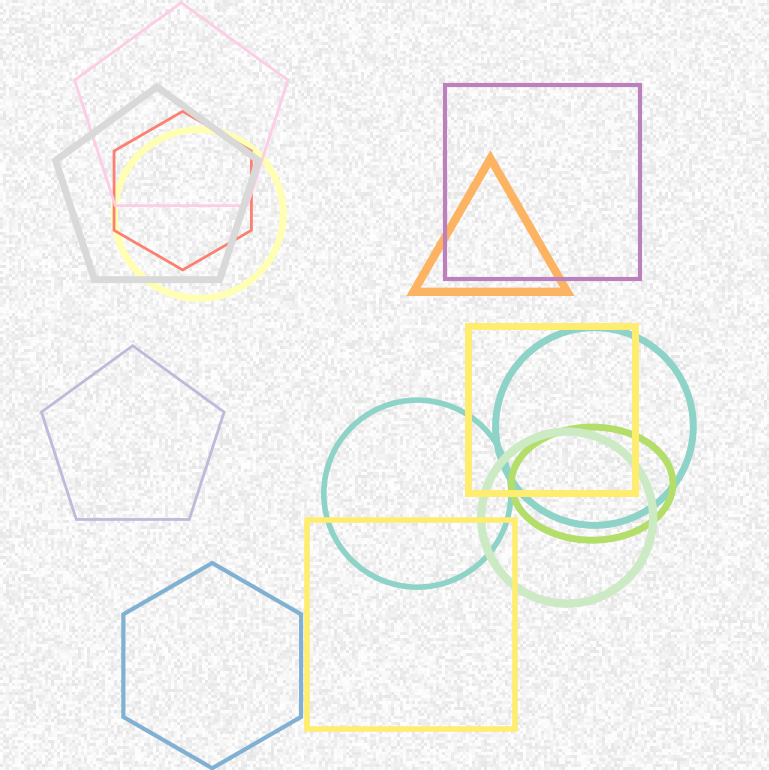[{"shape": "circle", "thickness": 2.5, "radius": 0.64, "center": [0.772, 0.446]}, {"shape": "circle", "thickness": 2, "radius": 0.61, "center": [0.542, 0.359]}, {"shape": "circle", "thickness": 2.5, "radius": 0.55, "center": [0.258, 0.722]}, {"shape": "pentagon", "thickness": 1, "radius": 0.62, "center": [0.172, 0.426]}, {"shape": "hexagon", "thickness": 1, "radius": 0.51, "center": [0.237, 0.752]}, {"shape": "hexagon", "thickness": 1.5, "radius": 0.67, "center": [0.276, 0.136]}, {"shape": "triangle", "thickness": 3, "radius": 0.58, "center": [0.637, 0.679]}, {"shape": "oval", "thickness": 2.5, "radius": 0.52, "center": [0.769, 0.372]}, {"shape": "pentagon", "thickness": 1, "radius": 0.73, "center": [0.235, 0.851]}, {"shape": "pentagon", "thickness": 2.5, "radius": 0.69, "center": [0.204, 0.749]}, {"shape": "square", "thickness": 1.5, "radius": 0.63, "center": [0.705, 0.764]}, {"shape": "circle", "thickness": 3, "radius": 0.56, "center": [0.737, 0.328]}, {"shape": "square", "thickness": 2.5, "radius": 0.54, "center": [0.716, 0.468]}, {"shape": "square", "thickness": 2, "radius": 0.68, "center": [0.534, 0.189]}]